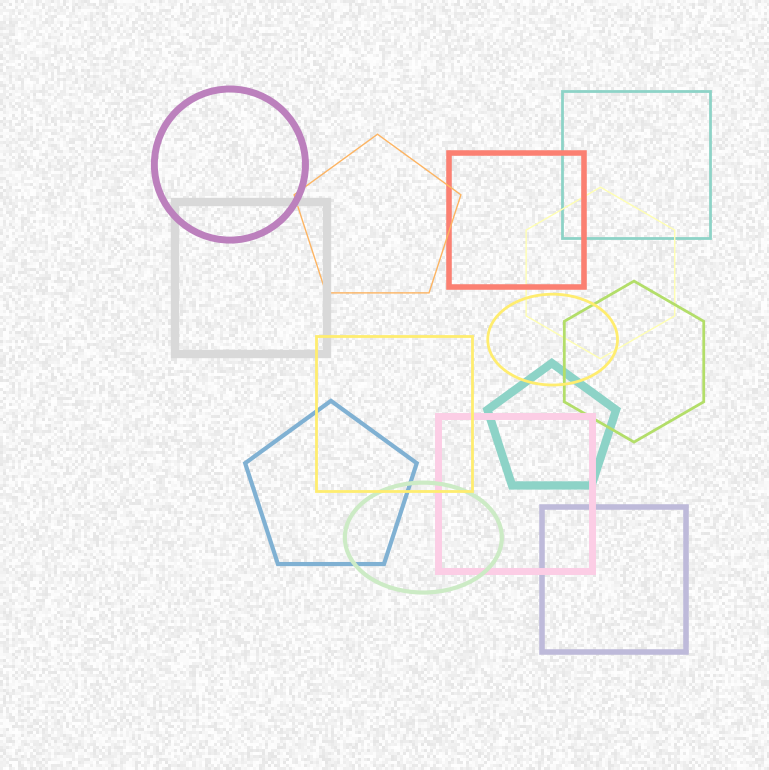[{"shape": "pentagon", "thickness": 3, "radius": 0.44, "center": [0.717, 0.441]}, {"shape": "square", "thickness": 1, "radius": 0.48, "center": [0.826, 0.787]}, {"shape": "hexagon", "thickness": 0.5, "radius": 0.56, "center": [0.78, 0.645]}, {"shape": "square", "thickness": 2, "radius": 0.47, "center": [0.797, 0.247]}, {"shape": "square", "thickness": 2, "radius": 0.44, "center": [0.671, 0.714]}, {"shape": "pentagon", "thickness": 1.5, "radius": 0.59, "center": [0.43, 0.362]}, {"shape": "pentagon", "thickness": 0.5, "radius": 0.57, "center": [0.49, 0.712]}, {"shape": "hexagon", "thickness": 1, "radius": 0.52, "center": [0.823, 0.53]}, {"shape": "square", "thickness": 2.5, "radius": 0.5, "center": [0.669, 0.359]}, {"shape": "square", "thickness": 3, "radius": 0.49, "center": [0.326, 0.639]}, {"shape": "circle", "thickness": 2.5, "radius": 0.49, "center": [0.299, 0.786]}, {"shape": "oval", "thickness": 1.5, "radius": 0.51, "center": [0.55, 0.302]}, {"shape": "oval", "thickness": 1, "radius": 0.42, "center": [0.718, 0.559]}, {"shape": "square", "thickness": 1, "radius": 0.51, "center": [0.512, 0.463]}]